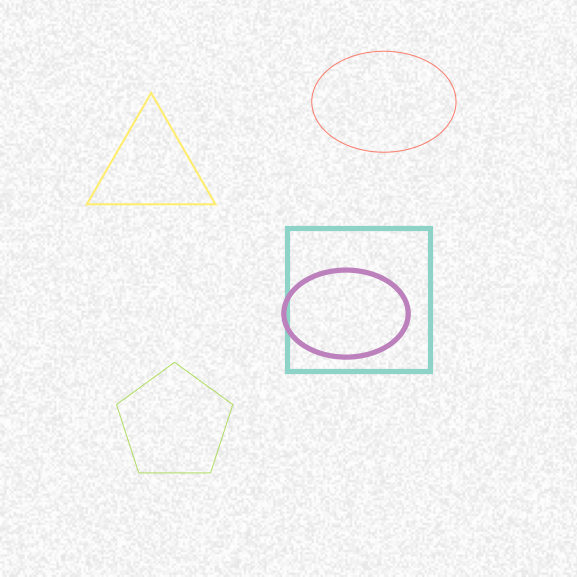[{"shape": "square", "thickness": 2.5, "radius": 0.62, "center": [0.621, 0.48]}, {"shape": "oval", "thickness": 0.5, "radius": 0.62, "center": [0.665, 0.823]}, {"shape": "pentagon", "thickness": 0.5, "radius": 0.53, "center": [0.302, 0.266]}, {"shape": "oval", "thickness": 2.5, "radius": 0.54, "center": [0.599, 0.456]}, {"shape": "triangle", "thickness": 1, "radius": 0.64, "center": [0.262, 0.71]}]